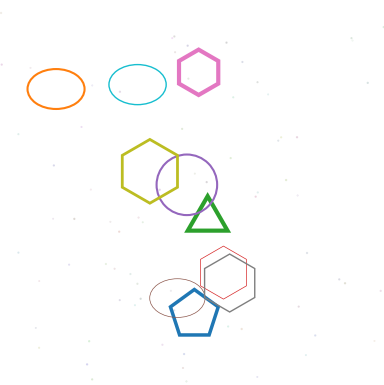[{"shape": "pentagon", "thickness": 2.5, "radius": 0.33, "center": [0.505, 0.183]}, {"shape": "oval", "thickness": 1.5, "radius": 0.37, "center": [0.146, 0.769]}, {"shape": "triangle", "thickness": 3, "radius": 0.3, "center": [0.539, 0.431]}, {"shape": "hexagon", "thickness": 0.5, "radius": 0.34, "center": [0.58, 0.292]}, {"shape": "circle", "thickness": 1.5, "radius": 0.39, "center": [0.485, 0.52]}, {"shape": "oval", "thickness": 0.5, "radius": 0.36, "center": [0.461, 0.226]}, {"shape": "hexagon", "thickness": 3, "radius": 0.29, "center": [0.516, 0.812]}, {"shape": "hexagon", "thickness": 1, "radius": 0.38, "center": [0.597, 0.265]}, {"shape": "hexagon", "thickness": 2, "radius": 0.41, "center": [0.389, 0.555]}, {"shape": "oval", "thickness": 1, "radius": 0.37, "center": [0.357, 0.78]}]